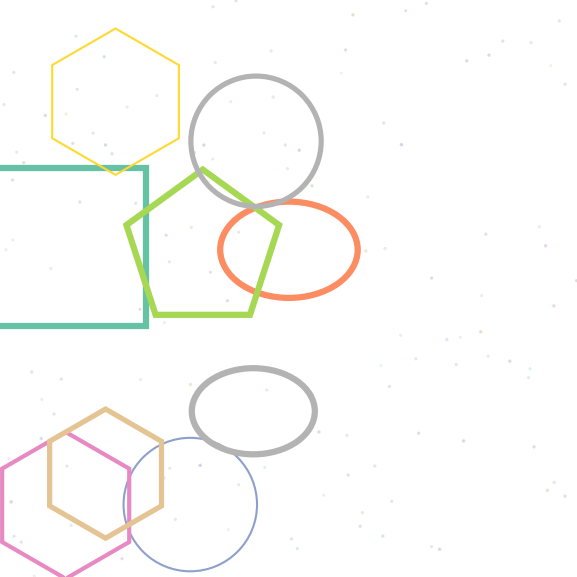[{"shape": "square", "thickness": 3, "radius": 0.69, "center": [0.115, 0.572]}, {"shape": "oval", "thickness": 3, "radius": 0.6, "center": [0.5, 0.567]}, {"shape": "circle", "thickness": 1, "radius": 0.58, "center": [0.33, 0.125]}, {"shape": "hexagon", "thickness": 2, "radius": 0.64, "center": [0.114, 0.124]}, {"shape": "pentagon", "thickness": 3, "radius": 0.7, "center": [0.351, 0.566]}, {"shape": "hexagon", "thickness": 1, "radius": 0.63, "center": [0.2, 0.823]}, {"shape": "hexagon", "thickness": 2.5, "radius": 0.56, "center": [0.183, 0.179]}, {"shape": "circle", "thickness": 2.5, "radius": 0.56, "center": [0.443, 0.755]}, {"shape": "oval", "thickness": 3, "radius": 0.53, "center": [0.439, 0.287]}]